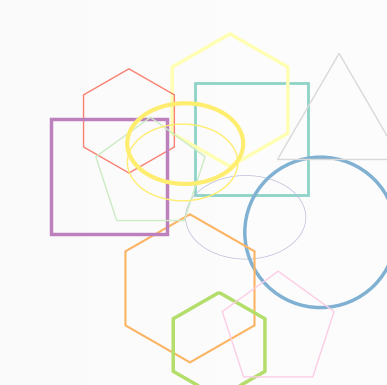[{"shape": "square", "thickness": 2, "radius": 0.72, "center": [0.649, 0.639]}, {"shape": "hexagon", "thickness": 2.5, "radius": 0.86, "center": [0.594, 0.74]}, {"shape": "oval", "thickness": 0.5, "radius": 0.78, "center": [0.634, 0.436]}, {"shape": "hexagon", "thickness": 1, "radius": 0.68, "center": [0.333, 0.686]}, {"shape": "circle", "thickness": 2.5, "radius": 0.98, "center": [0.827, 0.396]}, {"shape": "hexagon", "thickness": 1.5, "radius": 0.96, "center": [0.49, 0.251]}, {"shape": "hexagon", "thickness": 2.5, "radius": 0.68, "center": [0.565, 0.104]}, {"shape": "pentagon", "thickness": 1, "radius": 0.76, "center": [0.718, 0.144]}, {"shape": "triangle", "thickness": 1, "radius": 0.92, "center": [0.875, 0.678]}, {"shape": "square", "thickness": 2.5, "radius": 0.75, "center": [0.282, 0.541]}, {"shape": "pentagon", "thickness": 1, "radius": 0.74, "center": [0.388, 0.547]}, {"shape": "oval", "thickness": 1, "radius": 0.71, "center": [0.471, 0.578]}, {"shape": "oval", "thickness": 3, "radius": 0.75, "center": [0.478, 0.627]}]